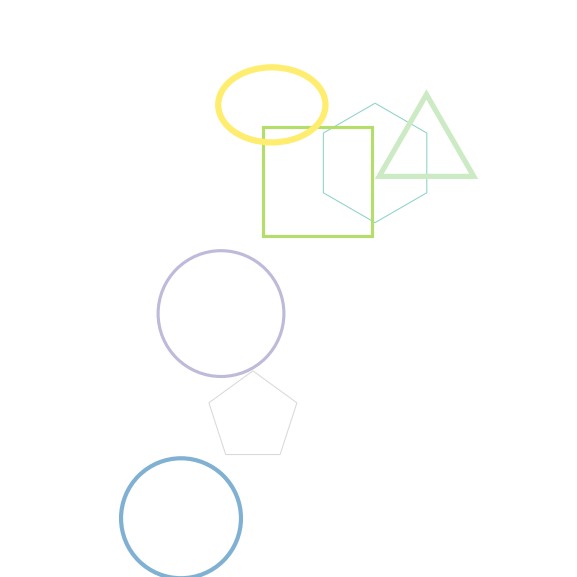[{"shape": "hexagon", "thickness": 0.5, "radius": 0.52, "center": [0.649, 0.717]}, {"shape": "circle", "thickness": 1.5, "radius": 0.54, "center": [0.383, 0.456]}, {"shape": "circle", "thickness": 2, "radius": 0.52, "center": [0.313, 0.102]}, {"shape": "square", "thickness": 1.5, "radius": 0.47, "center": [0.55, 0.685]}, {"shape": "pentagon", "thickness": 0.5, "radius": 0.4, "center": [0.438, 0.277]}, {"shape": "triangle", "thickness": 2.5, "radius": 0.47, "center": [0.738, 0.741]}, {"shape": "oval", "thickness": 3, "radius": 0.46, "center": [0.471, 0.818]}]